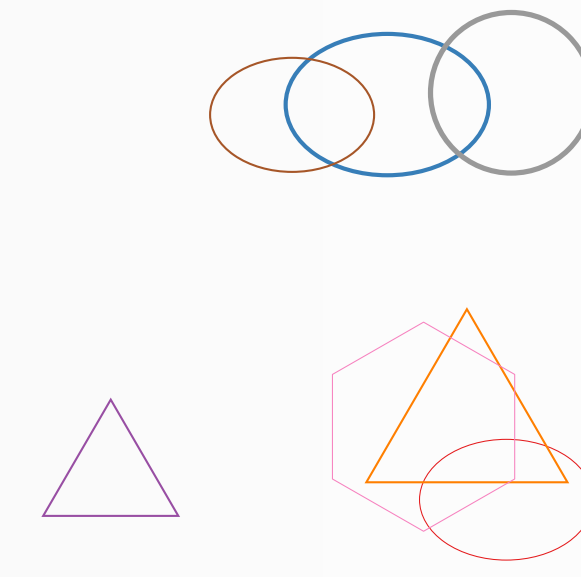[{"shape": "oval", "thickness": 0.5, "radius": 0.75, "center": [0.871, 0.134]}, {"shape": "oval", "thickness": 2, "radius": 0.87, "center": [0.666, 0.818]}, {"shape": "triangle", "thickness": 1, "radius": 0.67, "center": [0.191, 0.173]}, {"shape": "triangle", "thickness": 1, "radius": 1.0, "center": [0.803, 0.264]}, {"shape": "oval", "thickness": 1, "radius": 0.71, "center": [0.503, 0.8]}, {"shape": "hexagon", "thickness": 0.5, "radius": 0.91, "center": [0.729, 0.26]}, {"shape": "circle", "thickness": 2.5, "radius": 0.7, "center": [0.88, 0.838]}]